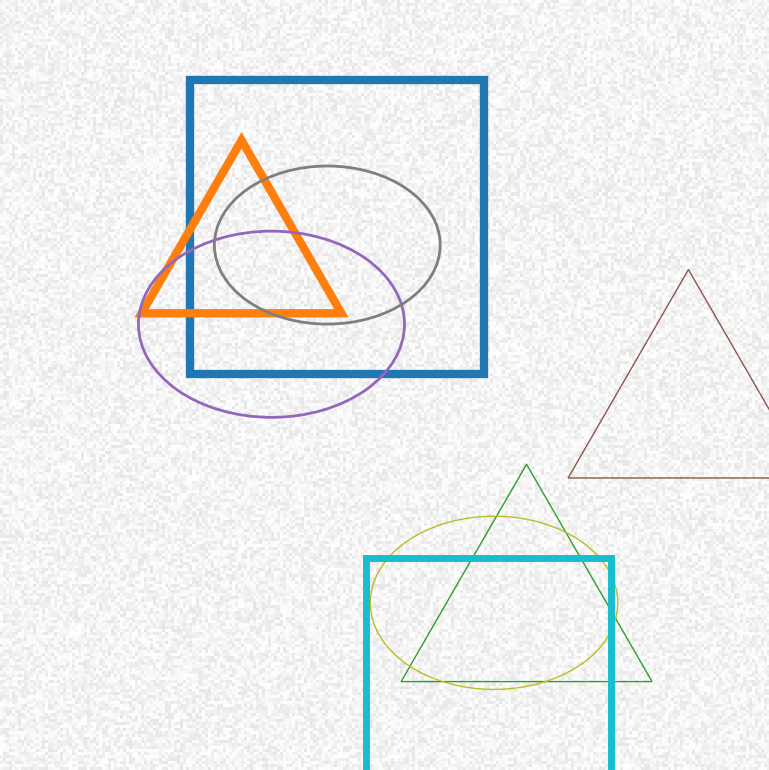[{"shape": "square", "thickness": 3, "radius": 0.95, "center": [0.438, 0.706]}, {"shape": "triangle", "thickness": 3, "radius": 0.75, "center": [0.314, 0.668]}, {"shape": "triangle", "thickness": 0.5, "radius": 0.94, "center": [0.684, 0.209]}, {"shape": "oval", "thickness": 1, "radius": 0.86, "center": [0.353, 0.579]}, {"shape": "triangle", "thickness": 0.5, "radius": 0.9, "center": [0.894, 0.469]}, {"shape": "oval", "thickness": 1, "radius": 0.73, "center": [0.425, 0.682]}, {"shape": "oval", "thickness": 0.5, "radius": 0.8, "center": [0.642, 0.217]}, {"shape": "square", "thickness": 2.5, "radius": 0.8, "center": [0.635, 0.117]}]